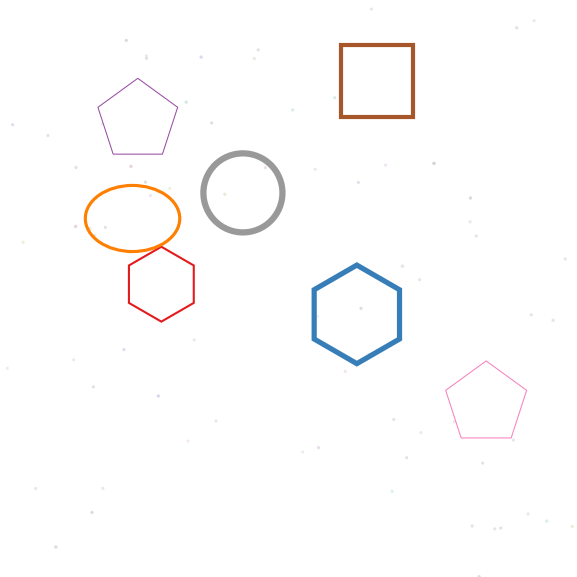[{"shape": "hexagon", "thickness": 1, "radius": 0.32, "center": [0.279, 0.507]}, {"shape": "hexagon", "thickness": 2.5, "radius": 0.43, "center": [0.618, 0.455]}, {"shape": "pentagon", "thickness": 0.5, "radius": 0.36, "center": [0.239, 0.791]}, {"shape": "oval", "thickness": 1.5, "radius": 0.41, "center": [0.23, 0.621]}, {"shape": "square", "thickness": 2, "radius": 0.31, "center": [0.653, 0.859]}, {"shape": "pentagon", "thickness": 0.5, "radius": 0.37, "center": [0.842, 0.3]}, {"shape": "circle", "thickness": 3, "radius": 0.34, "center": [0.421, 0.665]}]